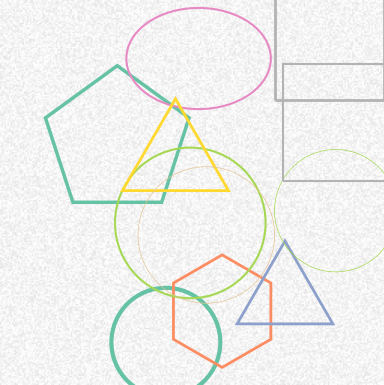[{"shape": "circle", "thickness": 3, "radius": 0.71, "center": [0.431, 0.111]}, {"shape": "pentagon", "thickness": 2.5, "radius": 0.98, "center": [0.305, 0.633]}, {"shape": "hexagon", "thickness": 2, "radius": 0.73, "center": [0.577, 0.192]}, {"shape": "triangle", "thickness": 2, "radius": 0.72, "center": [0.74, 0.23]}, {"shape": "oval", "thickness": 1.5, "radius": 0.94, "center": [0.516, 0.848]}, {"shape": "circle", "thickness": 1.5, "radius": 0.98, "center": [0.494, 0.421]}, {"shape": "circle", "thickness": 0.5, "radius": 0.79, "center": [0.872, 0.453]}, {"shape": "triangle", "thickness": 2, "radius": 0.8, "center": [0.456, 0.584]}, {"shape": "circle", "thickness": 0.5, "radius": 0.89, "center": [0.536, 0.39]}, {"shape": "square", "thickness": 1.5, "radius": 0.76, "center": [0.886, 0.681]}, {"shape": "square", "thickness": 2, "radius": 0.71, "center": [0.856, 0.882]}]